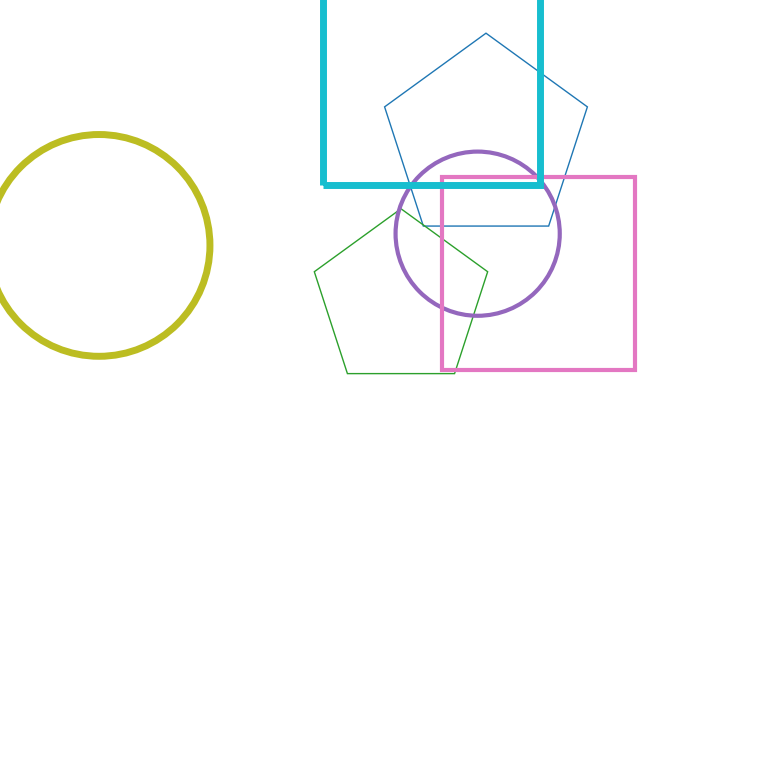[{"shape": "pentagon", "thickness": 0.5, "radius": 0.69, "center": [0.631, 0.818]}, {"shape": "pentagon", "thickness": 0.5, "radius": 0.59, "center": [0.521, 0.611]}, {"shape": "circle", "thickness": 1.5, "radius": 0.53, "center": [0.62, 0.697]}, {"shape": "square", "thickness": 1.5, "radius": 0.63, "center": [0.7, 0.645]}, {"shape": "circle", "thickness": 2.5, "radius": 0.72, "center": [0.129, 0.681]}, {"shape": "square", "thickness": 2.5, "radius": 0.7, "center": [0.56, 0.9]}]